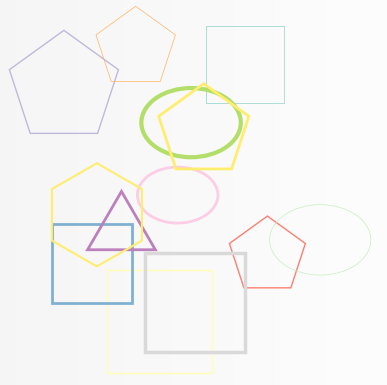[{"shape": "square", "thickness": 0.5, "radius": 0.5, "center": [0.633, 0.832]}, {"shape": "square", "thickness": 1, "radius": 0.67, "center": [0.412, 0.165]}, {"shape": "pentagon", "thickness": 1, "radius": 0.74, "center": [0.165, 0.773]}, {"shape": "pentagon", "thickness": 1, "radius": 0.52, "center": [0.69, 0.336]}, {"shape": "square", "thickness": 2, "radius": 0.51, "center": [0.237, 0.316]}, {"shape": "pentagon", "thickness": 0.5, "radius": 0.54, "center": [0.35, 0.876]}, {"shape": "oval", "thickness": 3, "radius": 0.64, "center": [0.493, 0.681]}, {"shape": "oval", "thickness": 2, "radius": 0.52, "center": [0.459, 0.493]}, {"shape": "square", "thickness": 2.5, "radius": 0.64, "center": [0.504, 0.215]}, {"shape": "triangle", "thickness": 2, "radius": 0.5, "center": [0.313, 0.402]}, {"shape": "oval", "thickness": 0.5, "radius": 0.65, "center": [0.826, 0.377]}, {"shape": "pentagon", "thickness": 2, "radius": 0.61, "center": [0.526, 0.66]}, {"shape": "hexagon", "thickness": 1.5, "radius": 0.67, "center": [0.25, 0.442]}]